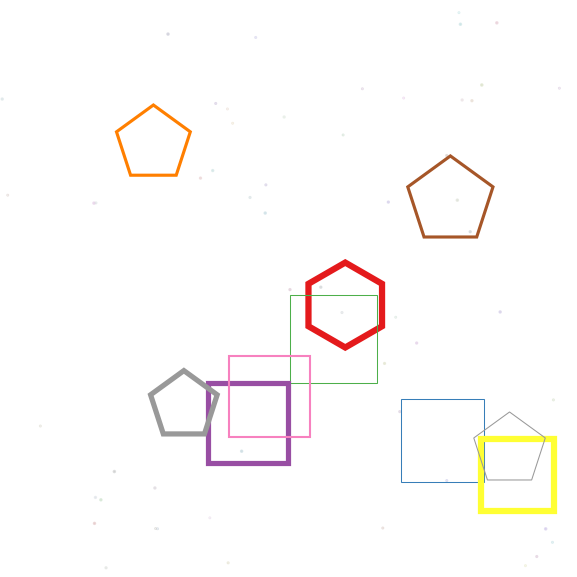[{"shape": "hexagon", "thickness": 3, "radius": 0.37, "center": [0.598, 0.471]}, {"shape": "square", "thickness": 0.5, "radius": 0.36, "center": [0.767, 0.237]}, {"shape": "square", "thickness": 0.5, "radius": 0.38, "center": [0.578, 0.413]}, {"shape": "square", "thickness": 2.5, "radius": 0.35, "center": [0.429, 0.267]}, {"shape": "pentagon", "thickness": 1.5, "radius": 0.34, "center": [0.266, 0.75]}, {"shape": "square", "thickness": 3, "radius": 0.31, "center": [0.896, 0.176]}, {"shape": "pentagon", "thickness": 1.5, "radius": 0.39, "center": [0.78, 0.652]}, {"shape": "square", "thickness": 1, "radius": 0.35, "center": [0.466, 0.313]}, {"shape": "pentagon", "thickness": 0.5, "radius": 0.33, "center": [0.882, 0.221]}, {"shape": "pentagon", "thickness": 2.5, "radius": 0.3, "center": [0.318, 0.297]}]